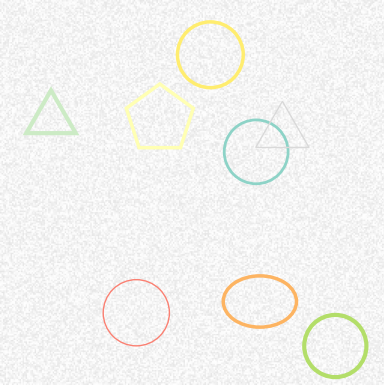[{"shape": "circle", "thickness": 2, "radius": 0.41, "center": [0.665, 0.606]}, {"shape": "pentagon", "thickness": 2.5, "radius": 0.46, "center": [0.415, 0.69]}, {"shape": "circle", "thickness": 1, "radius": 0.43, "center": [0.354, 0.188]}, {"shape": "oval", "thickness": 2.5, "radius": 0.48, "center": [0.675, 0.217]}, {"shape": "circle", "thickness": 3, "radius": 0.4, "center": [0.871, 0.101]}, {"shape": "triangle", "thickness": 1, "radius": 0.4, "center": [0.733, 0.657]}, {"shape": "triangle", "thickness": 3, "radius": 0.37, "center": [0.132, 0.691]}, {"shape": "circle", "thickness": 2.5, "radius": 0.43, "center": [0.546, 0.858]}]